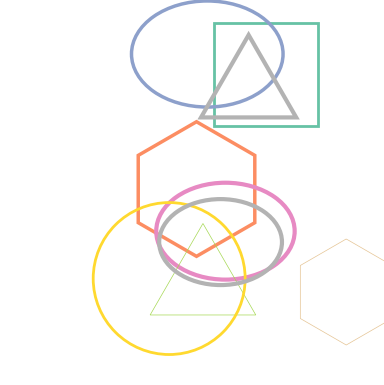[{"shape": "square", "thickness": 2, "radius": 0.67, "center": [0.691, 0.806]}, {"shape": "hexagon", "thickness": 2.5, "radius": 0.87, "center": [0.51, 0.509]}, {"shape": "oval", "thickness": 2.5, "radius": 0.98, "center": [0.538, 0.86]}, {"shape": "oval", "thickness": 3, "radius": 0.9, "center": [0.586, 0.4]}, {"shape": "triangle", "thickness": 0.5, "radius": 0.79, "center": [0.527, 0.261]}, {"shape": "circle", "thickness": 2, "radius": 0.99, "center": [0.439, 0.277]}, {"shape": "hexagon", "thickness": 0.5, "radius": 0.69, "center": [0.899, 0.242]}, {"shape": "oval", "thickness": 3, "radius": 0.8, "center": [0.573, 0.371]}, {"shape": "triangle", "thickness": 3, "radius": 0.71, "center": [0.646, 0.766]}]